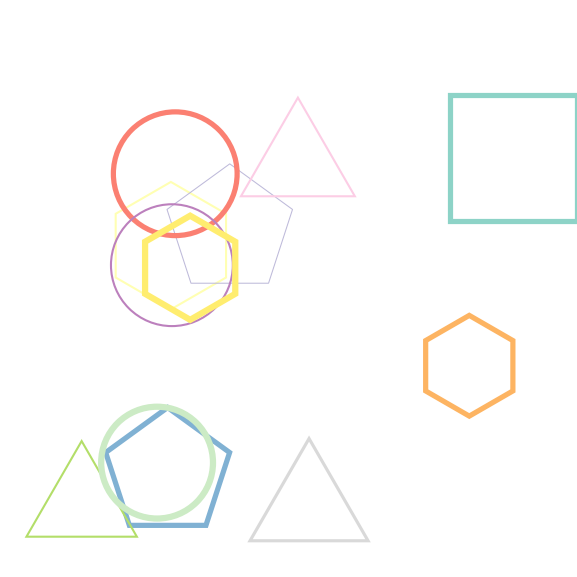[{"shape": "square", "thickness": 2.5, "radius": 0.55, "center": [0.889, 0.726]}, {"shape": "hexagon", "thickness": 1, "radius": 0.55, "center": [0.296, 0.574]}, {"shape": "pentagon", "thickness": 0.5, "radius": 0.57, "center": [0.398, 0.601]}, {"shape": "circle", "thickness": 2.5, "radius": 0.54, "center": [0.303, 0.698]}, {"shape": "pentagon", "thickness": 2.5, "radius": 0.56, "center": [0.29, 0.181]}, {"shape": "hexagon", "thickness": 2.5, "radius": 0.44, "center": [0.813, 0.366]}, {"shape": "triangle", "thickness": 1, "radius": 0.55, "center": [0.141, 0.125]}, {"shape": "triangle", "thickness": 1, "radius": 0.57, "center": [0.516, 0.716]}, {"shape": "triangle", "thickness": 1.5, "radius": 0.59, "center": [0.535, 0.122]}, {"shape": "circle", "thickness": 1, "radius": 0.53, "center": [0.298, 0.54]}, {"shape": "circle", "thickness": 3, "radius": 0.48, "center": [0.272, 0.198]}, {"shape": "hexagon", "thickness": 3, "radius": 0.45, "center": [0.329, 0.535]}]